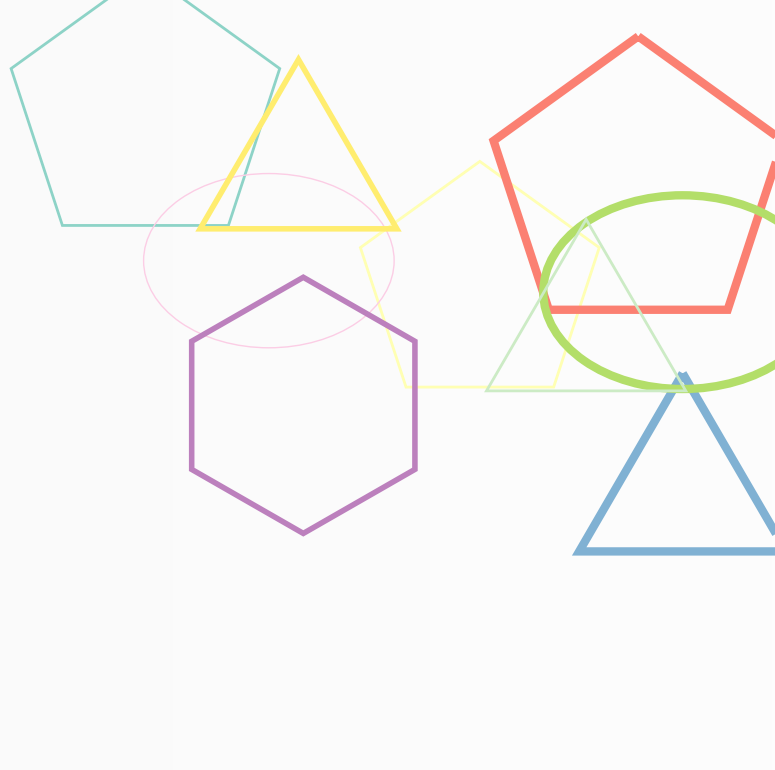[{"shape": "pentagon", "thickness": 1, "radius": 0.91, "center": [0.188, 0.855]}, {"shape": "pentagon", "thickness": 1, "radius": 0.81, "center": [0.619, 0.628]}, {"shape": "pentagon", "thickness": 3, "radius": 0.98, "center": [0.824, 0.756]}, {"shape": "triangle", "thickness": 3, "radius": 0.77, "center": [0.881, 0.361]}, {"shape": "oval", "thickness": 3, "radius": 0.9, "center": [0.881, 0.621]}, {"shape": "oval", "thickness": 0.5, "radius": 0.81, "center": [0.347, 0.661]}, {"shape": "hexagon", "thickness": 2, "radius": 0.83, "center": [0.391, 0.474]}, {"shape": "triangle", "thickness": 1, "radius": 0.74, "center": [0.756, 0.567]}, {"shape": "triangle", "thickness": 2, "radius": 0.73, "center": [0.385, 0.776]}]